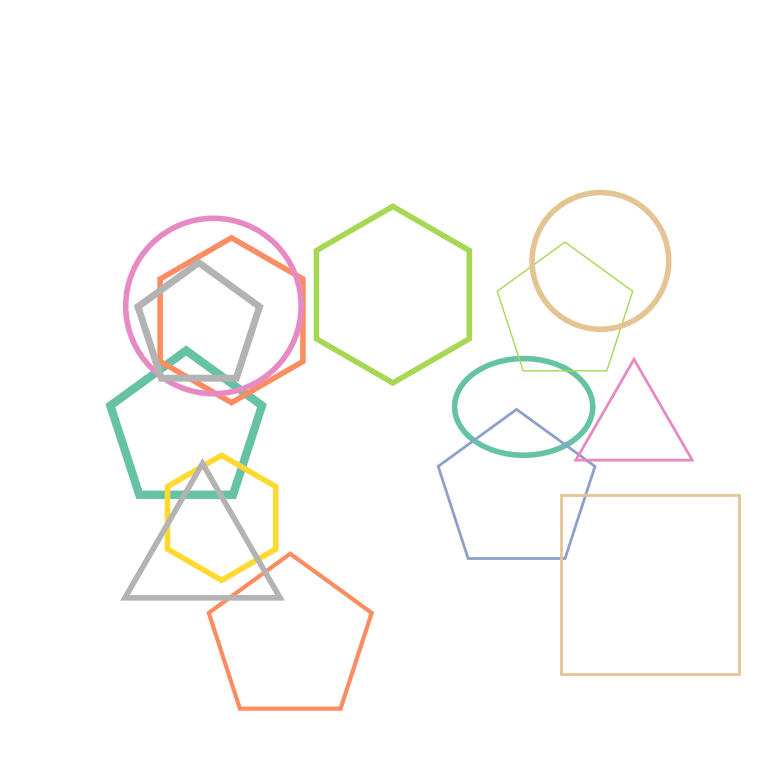[{"shape": "oval", "thickness": 2, "radius": 0.45, "center": [0.68, 0.472]}, {"shape": "pentagon", "thickness": 3, "radius": 0.52, "center": [0.242, 0.441]}, {"shape": "pentagon", "thickness": 1.5, "radius": 0.56, "center": [0.377, 0.17]}, {"shape": "hexagon", "thickness": 2, "radius": 0.54, "center": [0.301, 0.584]}, {"shape": "pentagon", "thickness": 1, "radius": 0.54, "center": [0.671, 0.361]}, {"shape": "triangle", "thickness": 1, "radius": 0.44, "center": [0.823, 0.446]}, {"shape": "circle", "thickness": 2, "radius": 0.57, "center": [0.277, 0.603]}, {"shape": "pentagon", "thickness": 0.5, "radius": 0.46, "center": [0.734, 0.593]}, {"shape": "hexagon", "thickness": 2, "radius": 0.57, "center": [0.51, 0.617]}, {"shape": "hexagon", "thickness": 2, "radius": 0.41, "center": [0.288, 0.327]}, {"shape": "circle", "thickness": 2, "radius": 0.44, "center": [0.78, 0.661]}, {"shape": "square", "thickness": 1, "radius": 0.58, "center": [0.844, 0.241]}, {"shape": "pentagon", "thickness": 2.5, "radius": 0.41, "center": [0.258, 0.576]}, {"shape": "triangle", "thickness": 2, "radius": 0.58, "center": [0.263, 0.282]}]